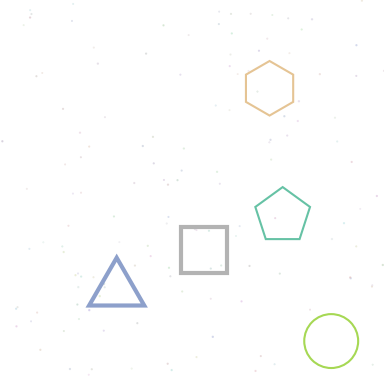[{"shape": "pentagon", "thickness": 1.5, "radius": 0.37, "center": [0.734, 0.439]}, {"shape": "triangle", "thickness": 3, "radius": 0.41, "center": [0.303, 0.248]}, {"shape": "circle", "thickness": 1.5, "radius": 0.35, "center": [0.86, 0.114]}, {"shape": "hexagon", "thickness": 1.5, "radius": 0.35, "center": [0.7, 0.771]}, {"shape": "square", "thickness": 3, "radius": 0.3, "center": [0.529, 0.352]}]